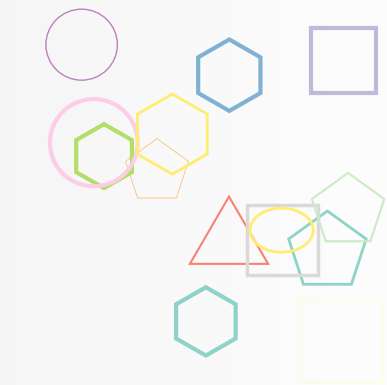[{"shape": "pentagon", "thickness": 2, "radius": 0.53, "center": [0.845, 0.347]}, {"shape": "hexagon", "thickness": 3, "radius": 0.44, "center": [0.531, 0.165]}, {"shape": "square", "thickness": 0.5, "radius": 0.54, "center": [0.878, 0.114]}, {"shape": "square", "thickness": 3, "radius": 0.42, "center": [0.887, 0.842]}, {"shape": "triangle", "thickness": 1.5, "radius": 0.58, "center": [0.591, 0.373]}, {"shape": "hexagon", "thickness": 3, "radius": 0.46, "center": [0.592, 0.805]}, {"shape": "pentagon", "thickness": 0.5, "radius": 0.43, "center": [0.405, 0.555]}, {"shape": "hexagon", "thickness": 3, "radius": 0.42, "center": [0.269, 0.595]}, {"shape": "circle", "thickness": 3, "radius": 0.57, "center": [0.242, 0.629]}, {"shape": "square", "thickness": 2.5, "radius": 0.46, "center": [0.73, 0.377]}, {"shape": "circle", "thickness": 1, "radius": 0.46, "center": [0.211, 0.884]}, {"shape": "pentagon", "thickness": 1.5, "radius": 0.49, "center": [0.898, 0.453]}, {"shape": "hexagon", "thickness": 2, "radius": 0.52, "center": [0.445, 0.652]}, {"shape": "oval", "thickness": 2, "radius": 0.41, "center": [0.727, 0.402]}]